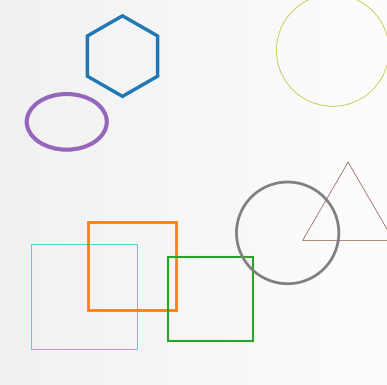[{"shape": "hexagon", "thickness": 2.5, "radius": 0.52, "center": [0.316, 0.854]}, {"shape": "square", "thickness": 2, "radius": 0.57, "center": [0.34, 0.309]}, {"shape": "square", "thickness": 1.5, "radius": 0.55, "center": [0.544, 0.224]}, {"shape": "oval", "thickness": 3, "radius": 0.52, "center": [0.172, 0.684]}, {"shape": "triangle", "thickness": 0.5, "radius": 0.68, "center": [0.898, 0.443]}, {"shape": "circle", "thickness": 2, "radius": 0.66, "center": [0.742, 0.395]}, {"shape": "circle", "thickness": 0.5, "radius": 0.73, "center": [0.859, 0.869]}, {"shape": "square", "thickness": 0.5, "radius": 0.68, "center": [0.218, 0.229]}]